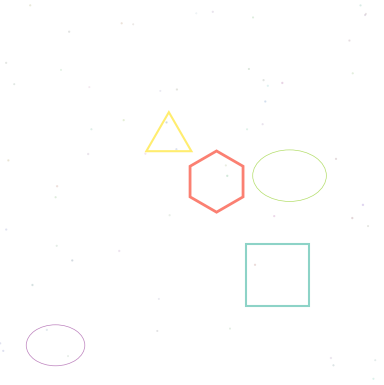[{"shape": "square", "thickness": 1.5, "radius": 0.4, "center": [0.721, 0.285]}, {"shape": "hexagon", "thickness": 2, "radius": 0.4, "center": [0.562, 0.528]}, {"shape": "oval", "thickness": 0.5, "radius": 0.48, "center": [0.752, 0.544]}, {"shape": "oval", "thickness": 0.5, "radius": 0.38, "center": [0.144, 0.103]}, {"shape": "triangle", "thickness": 1.5, "radius": 0.34, "center": [0.439, 0.641]}]